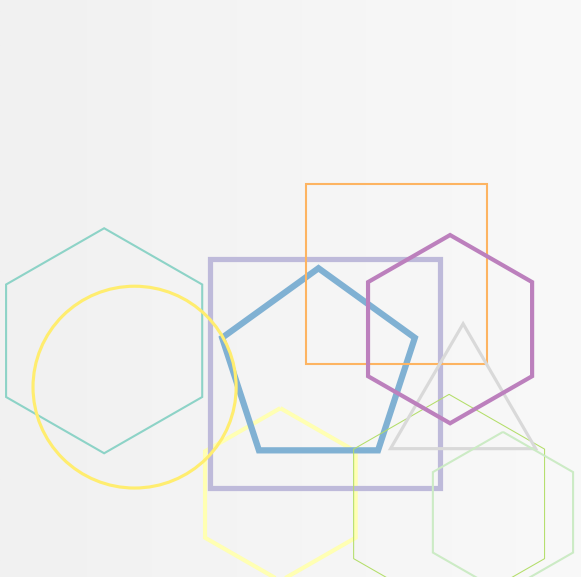[{"shape": "hexagon", "thickness": 1, "radius": 0.97, "center": [0.179, 0.409]}, {"shape": "hexagon", "thickness": 2, "radius": 0.75, "center": [0.482, 0.143]}, {"shape": "square", "thickness": 2.5, "radius": 0.99, "center": [0.559, 0.352]}, {"shape": "pentagon", "thickness": 3, "radius": 0.87, "center": [0.548, 0.36]}, {"shape": "square", "thickness": 1, "radius": 0.78, "center": [0.682, 0.524]}, {"shape": "hexagon", "thickness": 0.5, "radius": 0.95, "center": [0.773, 0.127]}, {"shape": "triangle", "thickness": 1.5, "radius": 0.72, "center": [0.797, 0.294]}, {"shape": "hexagon", "thickness": 2, "radius": 0.81, "center": [0.774, 0.429]}, {"shape": "hexagon", "thickness": 1, "radius": 0.7, "center": [0.865, 0.112]}, {"shape": "circle", "thickness": 1.5, "radius": 0.87, "center": [0.232, 0.329]}]